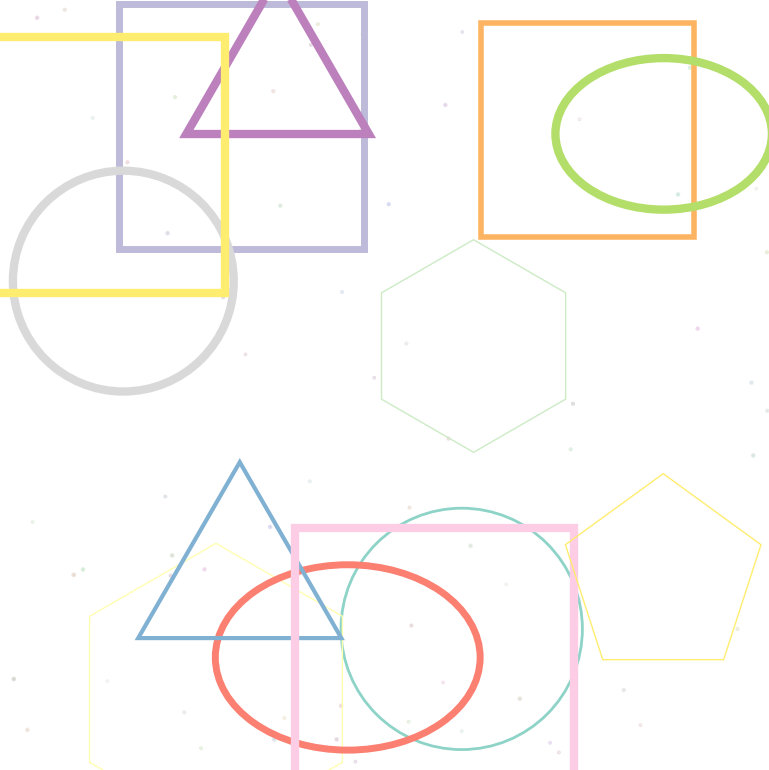[{"shape": "circle", "thickness": 1, "radius": 0.78, "center": [0.6, 0.183]}, {"shape": "hexagon", "thickness": 0.5, "radius": 0.95, "center": [0.28, 0.105]}, {"shape": "square", "thickness": 2.5, "radius": 0.8, "center": [0.313, 0.835]}, {"shape": "oval", "thickness": 2.5, "radius": 0.86, "center": [0.452, 0.146]}, {"shape": "triangle", "thickness": 1.5, "radius": 0.76, "center": [0.311, 0.247]}, {"shape": "square", "thickness": 2, "radius": 0.69, "center": [0.763, 0.831]}, {"shape": "oval", "thickness": 3, "radius": 0.7, "center": [0.862, 0.826]}, {"shape": "square", "thickness": 3, "radius": 0.91, "center": [0.564, 0.133]}, {"shape": "circle", "thickness": 3, "radius": 0.72, "center": [0.16, 0.635]}, {"shape": "triangle", "thickness": 3, "radius": 0.68, "center": [0.361, 0.894]}, {"shape": "hexagon", "thickness": 0.5, "radius": 0.69, "center": [0.615, 0.551]}, {"shape": "pentagon", "thickness": 0.5, "radius": 0.67, "center": [0.861, 0.251]}, {"shape": "square", "thickness": 3, "radius": 0.83, "center": [0.125, 0.785]}]